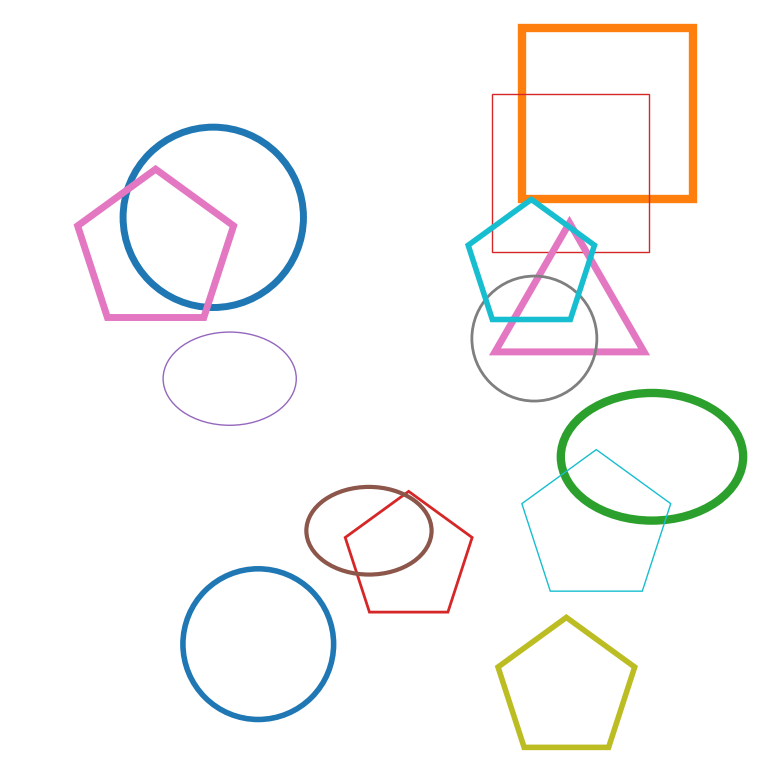[{"shape": "circle", "thickness": 2, "radius": 0.49, "center": [0.335, 0.163]}, {"shape": "circle", "thickness": 2.5, "radius": 0.59, "center": [0.277, 0.718]}, {"shape": "square", "thickness": 3, "radius": 0.56, "center": [0.789, 0.852]}, {"shape": "oval", "thickness": 3, "radius": 0.59, "center": [0.847, 0.407]}, {"shape": "pentagon", "thickness": 1, "radius": 0.43, "center": [0.531, 0.275]}, {"shape": "square", "thickness": 0.5, "radius": 0.51, "center": [0.741, 0.775]}, {"shape": "oval", "thickness": 0.5, "radius": 0.43, "center": [0.298, 0.508]}, {"shape": "oval", "thickness": 1.5, "radius": 0.41, "center": [0.479, 0.311]}, {"shape": "pentagon", "thickness": 2.5, "radius": 0.53, "center": [0.202, 0.674]}, {"shape": "triangle", "thickness": 2.5, "radius": 0.56, "center": [0.74, 0.599]}, {"shape": "circle", "thickness": 1, "radius": 0.41, "center": [0.694, 0.56]}, {"shape": "pentagon", "thickness": 2, "radius": 0.47, "center": [0.736, 0.105]}, {"shape": "pentagon", "thickness": 2, "radius": 0.43, "center": [0.69, 0.655]}, {"shape": "pentagon", "thickness": 0.5, "radius": 0.51, "center": [0.774, 0.314]}]